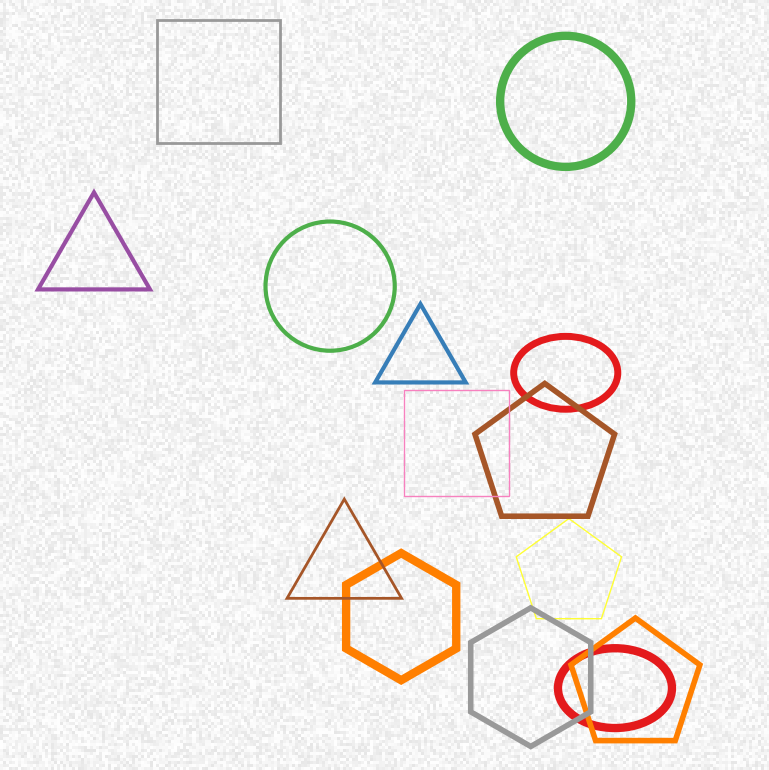[{"shape": "oval", "thickness": 2.5, "radius": 0.34, "center": [0.735, 0.516]}, {"shape": "oval", "thickness": 3, "radius": 0.37, "center": [0.799, 0.106]}, {"shape": "triangle", "thickness": 1.5, "radius": 0.34, "center": [0.546, 0.537]}, {"shape": "circle", "thickness": 1.5, "radius": 0.42, "center": [0.429, 0.628]}, {"shape": "circle", "thickness": 3, "radius": 0.43, "center": [0.735, 0.868]}, {"shape": "triangle", "thickness": 1.5, "radius": 0.42, "center": [0.122, 0.666]}, {"shape": "hexagon", "thickness": 3, "radius": 0.41, "center": [0.521, 0.199]}, {"shape": "pentagon", "thickness": 2, "radius": 0.44, "center": [0.825, 0.109]}, {"shape": "pentagon", "thickness": 0.5, "radius": 0.36, "center": [0.739, 0.255]}, {"shape": "triangle", "thickness": 1, "radius": 0.43, "center": [0.447, 0.266]}, {"shape": "pentagon", "thickness": 2, "radius": 0.48, "center": [0.707, 0.407]}, {"shape": "square", "thickness": 0.5, "radius": 0.34, "center": [0.593, 0.425]}, {"shape": "hexagon", "thickness": 2, "radius": 0.45, "center": [0.689, 0.121]}, {"shape": "square", "thickness": 1, "radius": 0.4, "center": [0.284, 0.894]}]